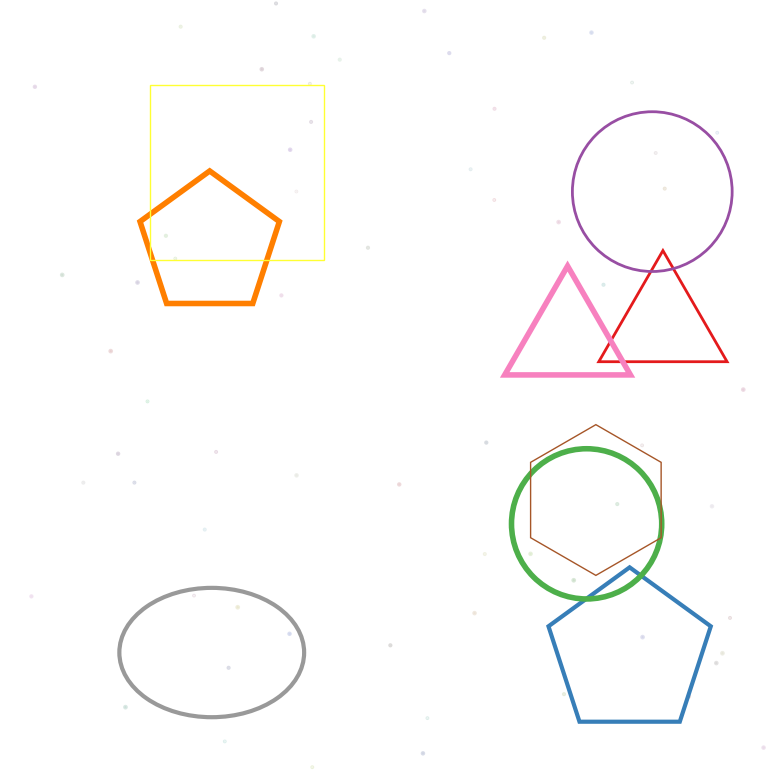[{"shape": "triangle", "thickness": 1, "radius": 0.48, "center": [0.861, 0.578]}, {"shape": "pentagon", "thickness": 1.5, "radius": 0.55, "center": [0.818, 0.152]}, {"shape": "circle", "thickness": 2, "radius": 0.49, "center": [0.762, 0.32]}, {"shape": "circle", "thickness": 1, "radius": 0.52, "center": [0.847, 0.751]}, {"shape": "pentagon", "thickness": 2, "radius": 0.48, "center": [0.272, 0.683]}, {"shape": "square", "thickness": 0.5, "radius": 0.57, "center": [0.308, 0.776]}, {"shape": "hexagon", "thickness": 0.5, "radius": 0.49, "center": [0.774, 0.351]}, {"shape": "triangle", "thickness": 2, "radius": 0.47, "center": [0.737, 0.56]}, {"shape": "oval", "thickness": 1.5, "radius": 0.6, "center": [0.275, 0.153]}]